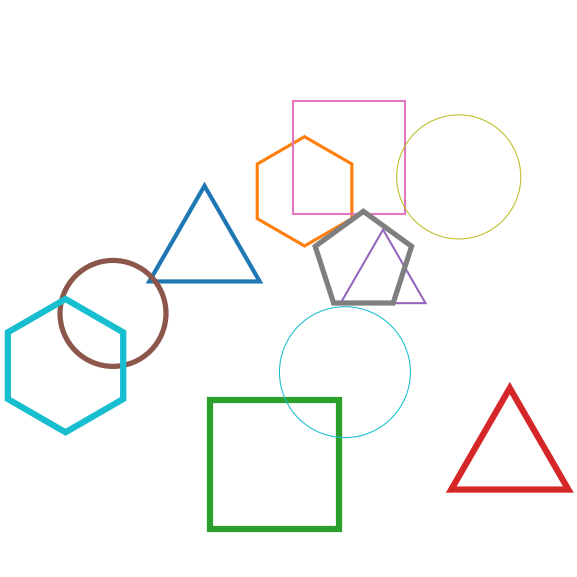[{"shape": "triangle", "thickness": 2, "radius": 0.55, "center": [0.354, 0.567]}, {"shape": "hexagon", "thickness": 1.5, "radius": 0.47, "center": [0.527, 0.668]}, {"shape": "square", "thickness": 3, "radius": 0.56, "center": [0.476, 0.196]}, {"shape": "triangle", "thickness": 3, "radius": 0.59, "center": [0.883, 0.21]}, {"shape": "triangle", "thickness": 1, "radius": 0.42, "center": [0.663, 0.517]}, {"shape": "circle", "thickness": 2.5, "radius": 0.46, "center": [0.196, 0.456]}, {"shape": "square", "thickness": 1, "radius": 0.49, "center": [0.604, 0.726]}, {"shape": "pentagon", "thickness": 2.5, "radius": 0.44, "center": [0.629, 0.545]}, {"shape": "circle", "thickness": 0.5, "radius": 0.54, "center": [0.794, 0.693]}, {"shape": "hexagon", "thickness": 3, "radius": 0.58, "center": [0.113, 0.366]}, {"shape": "circle", "thickness": 0.5, "radius": 0.57, "center": [0.597, 0.355]}]